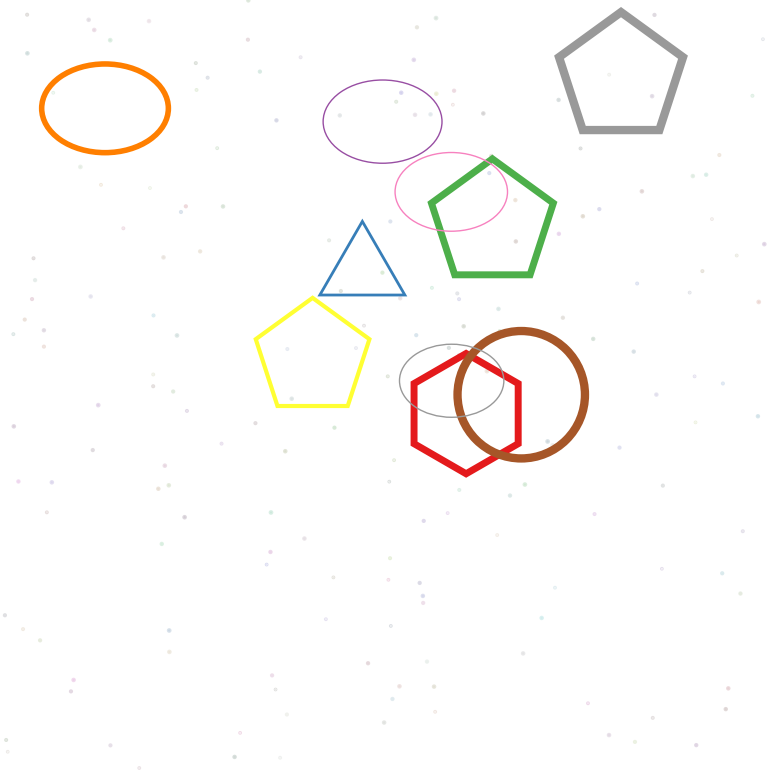[{"shape": "hexagon", "thickness": 2.5, "radius": 0.39, "center": [0.605, 0.463]}, {"shape": "triangle", "thickness": 1, "radius": 0.32, "center": [0.471, 0.649]}, {"shape": "pentagon", "thickness": 2.5, "radius": 0.42, "center": [0.639, 0.71]}, {"shape": "oval", "thickness": 0.5, "radius": 0.39, "center": [0.497, 0.842]}, {"shape": "oval", "thickness": 2, "radius": 0.41, "center": [0.136, 0.859]}, {"shape": "pentagon", "thickness": 1.5, "radius": 0.39, "center": [0.406, 0.536]}, {"shape": "circle", "thickness": 3, "radius": 0.41, "center": [0.677, 0.487]}, {"shape": "oval", "thickness": 0.5, "radius": 0.37, "center": [0.586, 0.751]}, {"shape": "oval", "thickness": 0.5, "radius": 0.34, "center": [0.587, 0.506]}, {"shape": "pentagon", "thickness": 3, "radius": 0.42, "center": [0.807, 0.9]}]